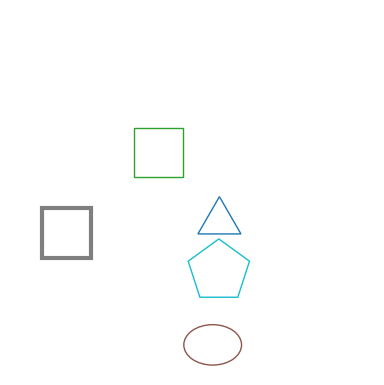[{"shape": "triangle", "thickness": 1, "radius": 0.32, "center": [0.57, 0.425]}, {"shape": "square", "thickness": 1, "radius": 0.32, "center": [0.413, 0.603]}, {"shape": "oval", "thickness": 1, "radius": 0.37, "center": [0.552, 0.104]}, {"shape": "square", "thickness": 3, "radius": 0.32, "center": [0.173, 0.396]}, {"shape": "pentagon", "thickness": 1, "radius": 0.42, "center": [0.568, 0.296]}]